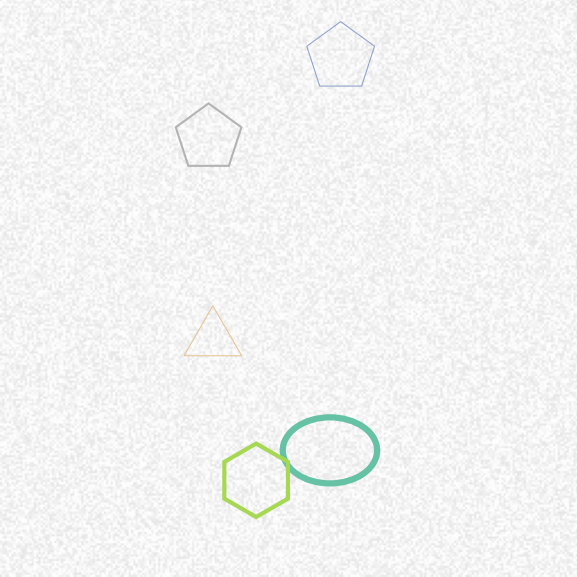[{"shape": "oval", "thickness": 3, "radius": 0.41, "center": [0.571, 0.219]}, {"shape": "pentagon", "thickness": 0.5, "radius": 0.31, "center": [0.59, 0.9]}, {"shape": "hexagon", "thickness": 2, "radius": 0.32, "center": [0.444, 0.168]}, {"shape": "triangle", "thickness": 0.5, "radius": 0.29, "center": [0.369, 0.412]}, {"shape": "pentagon", "thickness": 1, "radius": 0.3, "center": [0.361, 0.76]}]